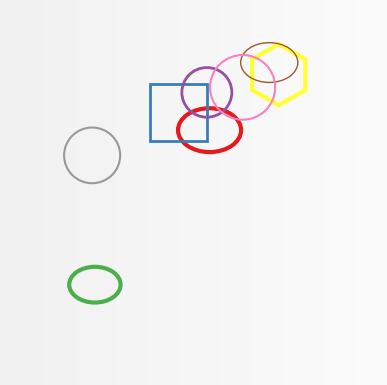[{"shape": "oval", "thickness": 3, "radius": 0.41, "center": [0.541, 0.662]}, {"shape": "square", "thickness": 2, "radius": 0.37, "center": [0.461, 0.708]}, {"shape": "oval", "thickness": 3, "radius": 0.33, "center": [0.245, 0.261]}, {"shape": "circle", "thickness": 2, "radius": 0.32, "center": [0.534, 0.76]}, {"shape": "hexagon", "thickness": 3, "radius": 0.4, "center": [0.719, 0.806]}, {"shape": "oval", "thickness": 1, "radius": 0.37, "center": [0.695, 0.838]}, {"shape": "circle", "thickness": 1.5, "radius": 0.42, "center": [0.626, 0.773]}, {"shape": "circle", "thickness": 1.5, "radius": 0.36, "center": [0.238, 0.596]}]